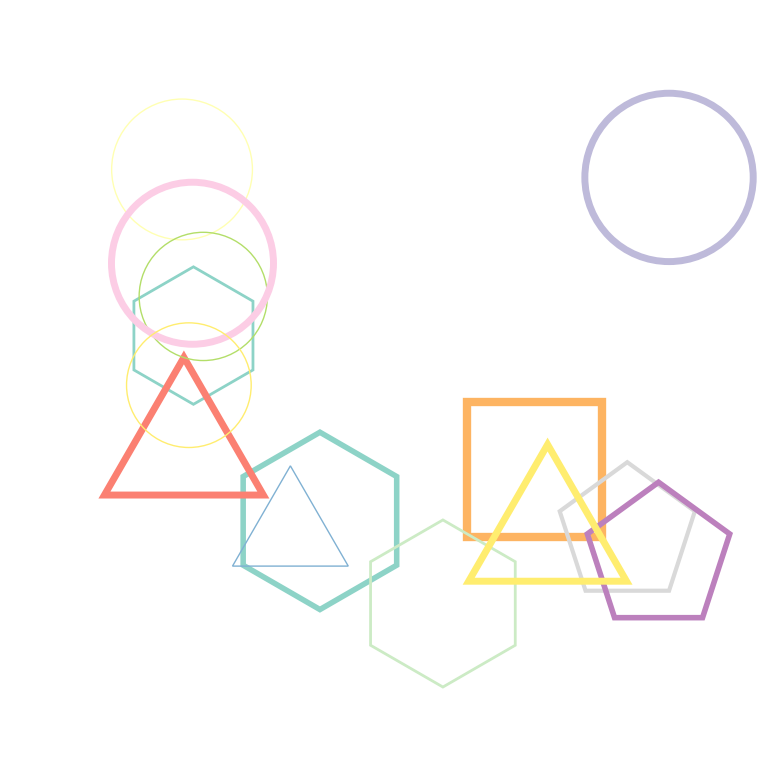[{"shape": "hexagon", "thickness": 2, "radius": 0.58, "center": [0.415, 0.324]}, {"shape": "hexagon", "thickness": 1, "radius": 0.45, "center": [0.251, 0.564]}, {"shape": "circle", "thickness": 0.5, "radius": 0.46, "center": [0.236, 0.78]}, {"shape": "circle", "thickness": 2.5, "radius": 0.55, "center": [0.869, 0.77]}, {"shape": "triangle", "thickness": 2.5, "radius": 0.6, "center": [0.239, 0.417]}, {"shape": "triangle", "thickness": 0.5, "radius": 0.43, "center": [0.377, 0.308]}, {"shape": "square", "thickness": 3, "radius": 0.44, "center": [0.695, 0.39]}, {"shape": "circle", "thickness": 0.5, "radius": 0.42, "center": [0.264, 0.615]}, {"shape": "circle", "thickness": 2.5, "radius": 0.53, "center": [0.25, 0.658]}, {"shape": "pentagon", "thickness": 1.5, "radius": 0.46, "center": [0.815, 0.307]}, {"shape": "pentagon", "thickness": 2, "radius": 0.49, "center": [0.855, 0.276]}, {"shape": "hexagon", "thickness": 1, "radius": 0.54, "center": [0.575, 0.216]}, {"shape": "circle", "thickness": 0.5, "radius": 0.4, "center": [0.245, 0.5]}, {"shape": "triangle", "thickness": 2.5, "radius": 0.59, "center": [0.711, 0.304]}]